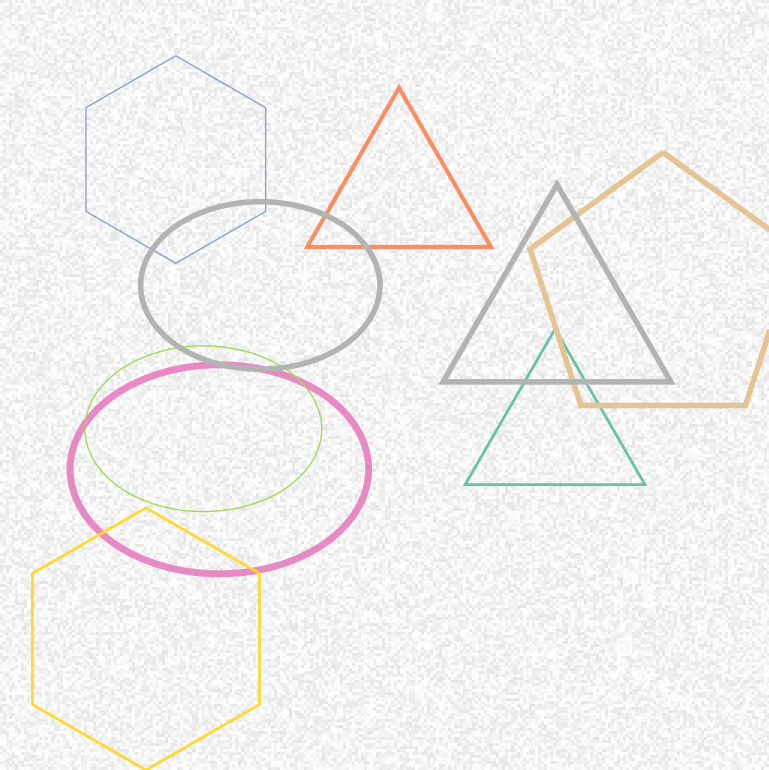[{"shape": "triangle", "thickness": 1, "radius": 0.67, "center": [0.721, 0.438]}, {"shape": "triangle", "thickness": 1.5, "radius": 0.69, "center": [0.518, 0.748]}, {"shape": "hexagon", "thickness": 0.5, "radius": 0.67, "center": [0.228, 0.793]}, {"shape": "oval", "thickness": 2.5, "radius": 0.97, "center": [0.285, 0.39]}, {"shape": "oval", "thickness": 0.5, "radius": 0.77, "center": [0.264, 0.443]}, {"shape": "hexagon", "thickness": 1, "radius": 0.85, "center": [0.19, 0.17]}, {"shape": "pentagon", "thickness": 2, "radius": 0.91, "center": [0.861, 0.62]}, {"shape": "oval", "thickness": 2, "radius": 0.78, "center": [0.338, 0.629]}, {"shape": "triangle", "thickness": 2, "radius": 0.85, "center": [0.723, 0.59]}]